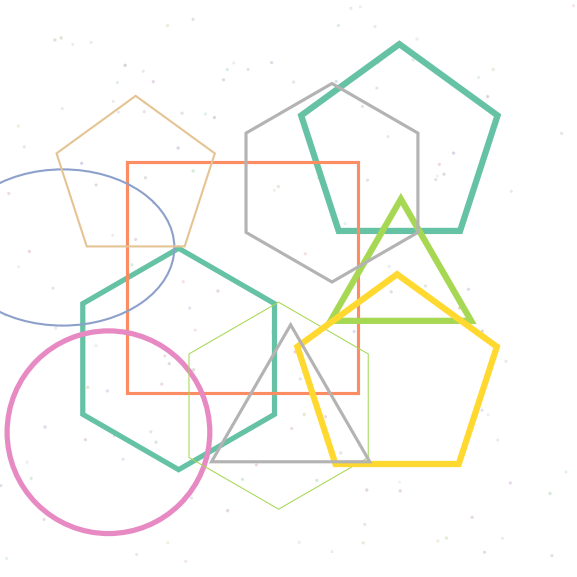[{"shape": "hexagon", "thickness": 2.5, "radius": 0.96, "center": [0.309, 0.378]}, {"shape": "pentagon", "thickness": 3, "radius": 0.89, "center": [0.692, 0.744]}, {"shape": "square", "thickness": 1.5, "radius": 1.0, "center": [0.419, 0.518]}, {"shape": "oval", "thickness": 1, "radius": 0.97, "center": [0.109, 0.571]}, {"shape": "circle", "thickness": 2.5, "radius": 0.88, "center": [0.188, 0.251]}, {"shape": "triangle", "thickness": 3, "radius": 0.7, "center": [0.694, 0.514]}, {"shape": "hexagon", "thickness": 0.5, "radius": 0.9, "center": [0.482, 0.297]}, {"shape": "pentagon", "thickness": 3, "radius": 0.91, "center": [0.688, 0.343]}, {"shape": "pentagon", "thickness": 1, "radius": 0.72, "center": [0.235, 0.689]}, {"shape": "hexagon", "thickness": 1.5, "radius": 0.86, "center": [0.575, 0.683]}, {"shape": "triangle", "thickness": 1.5, "radius": 0.79, "center": [0.503, 0.279]}]